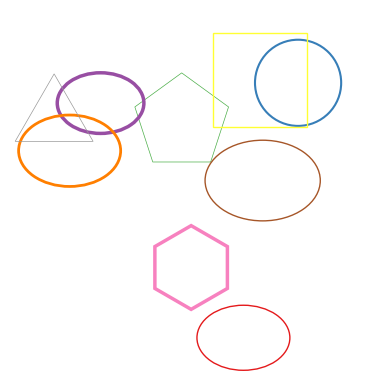[{"shape": "oval", "thickness": 1, "radius": 0.6, "center": [0.632, 0.123]}, {"shape": "circle", "thickness": 1.5, "radius": 0.56, "center": [0.774, 0.785]}, {"shape": "pentagon", "thickness": 0.5, "radius": 0.64, "center": [0.472, 0.683]}, {"shape": "oval", "thickness": 2.5, "radius": 0.56, "center": [0.261, 0.732]}, {"shape": "oval", "thickness": 2, "radius": 0.66, "center": [0.181, 0.608]}, {"shape": "square", "thickness": 1, "radius": 0.61, "center": [0.677, 0.792]}, {"shape": "oval", "thickness": 1, "radius": 0.75, "center": [0.682, 0.531]}, {"shape": "hexagon", "thickness": 2.5, "radius": 0.54, "center": [0.496, 0.305]}, {"shape": "triangle", "thickness": 0.5, "radius": 0.58, "center": [0.141, 0.691]}]